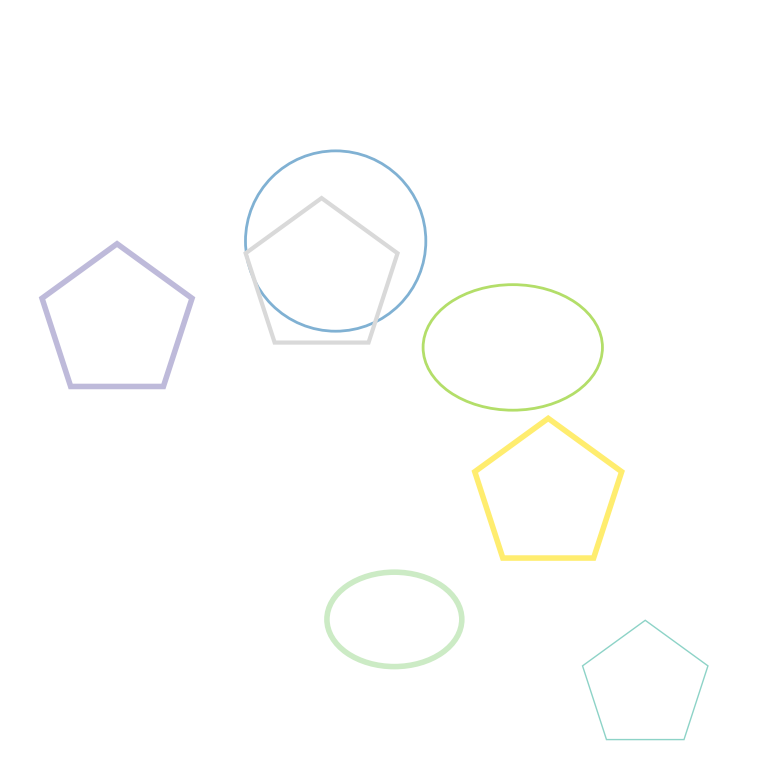[{"shape": "pentagon", "thickness": 0.5, "radius": 0.43, "center": [0.838, 0.109]}, {"shape": "pentagon", "thickness": 2, "radius": 0.51, "center": [0.152, 0.581]}, {"shape": "circle", "thickness": 1, "radius": 0.59, "center": [0.436, 0.687]}, {"shape": "oval", "thickness": 1, "radius": 0.58, "center": [0.666, 0.549]}, {"shape": "pentagon", "thickness": 1.5, "radius": 0.52, "center": [0.418, 0.639]}, {"shape": "oval", "thickness": 2, "radius": 0.44, "center": [0.512, 0.196]}, {"shape": "pentagon", "thickness": 2, "radius": 0.5, "center": [0.712, 0.356]}]